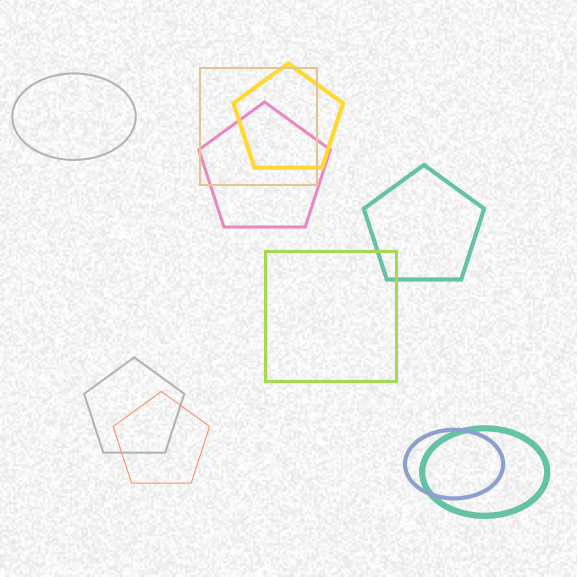[{"shape": "pentagon", "thickness": 2, "radius": 0.55, "center": [0.734, 0.604]}, {"shape": "oval", "thickness": 3, "radius": 0.54, "center": [0.839, 0.182]}, {"shape": "pentagon", "thickness": 0.5, "radius": 0.44, "center": [0.279, 0.234]}, {"shape": "oval", "thickness": 2, "radius": 0.42, "center": [0.786, 0.196]}, {"shape": "pentagon", "thickness": 1.5, "radius": 0.6, "center": [0.458, 0.703]}, {"shape": "square", "thickness": 1.5, "radius": 0.56, "center": [0.572, 0.452]}, {"shape": "pentagon", "thickness": 2, "radius": 0.5, "center": [0.499, 0.79]}, {"shape": "square", "thickness": 1, "radius": 0.51, "center": [0.447, 0.781]}, {"shape": "pentagon", "thickness": 1, "radius": 0.46, "center": [0.232, 0.289]}, {"shape": "oval", "thickness": 1, "radius": 0.53, "center": [0.128, 0.797]}]